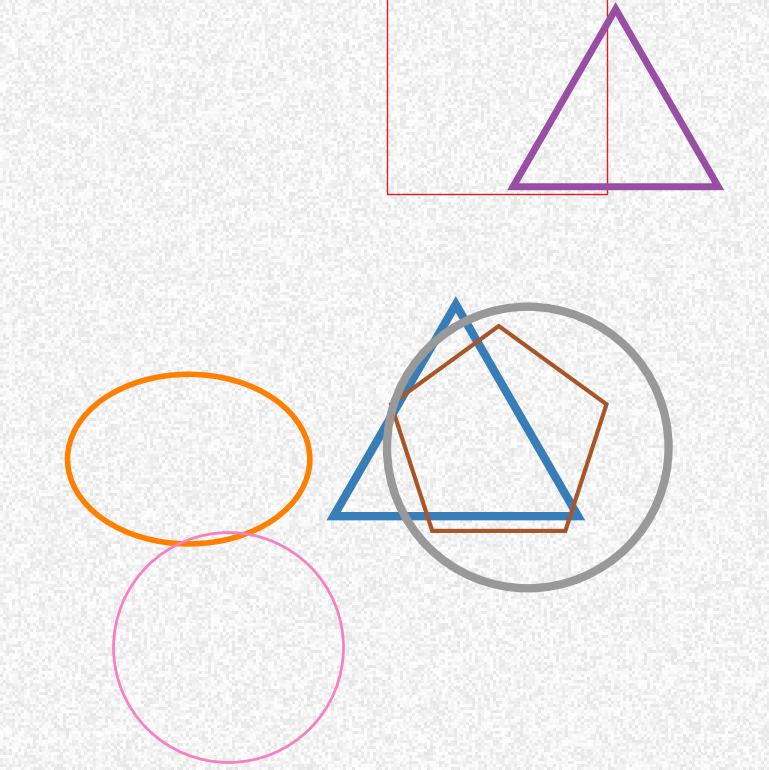[{"shape": "square", "thickness": 0.5, "radius": 0.71, "center": [0.646, 0.891]}, {"shape": "triangle", "thickness": 3, "radius": 0.92, "center": [0.592, 0.421]}, {"shape": "triangle", "thickness": 2.5, "radius": 0.77, "center": [0.8, 0.834]}, {"shape": "oval", "thickness": 2, "radius": 0.79, "center": [0.245, 0.404]}, {"shape": "pentagon", "thickness": 1.5, "radius": 0.74, "center": [0.648, 0.43]}, {"shape": "circle", "thickness": 1, "radius": 0.75, "center": [0.297, 0.159]}, {"shape": "circle", "thickness": 3, "radius": 0.91, "center": [0.685, 0.419]}]